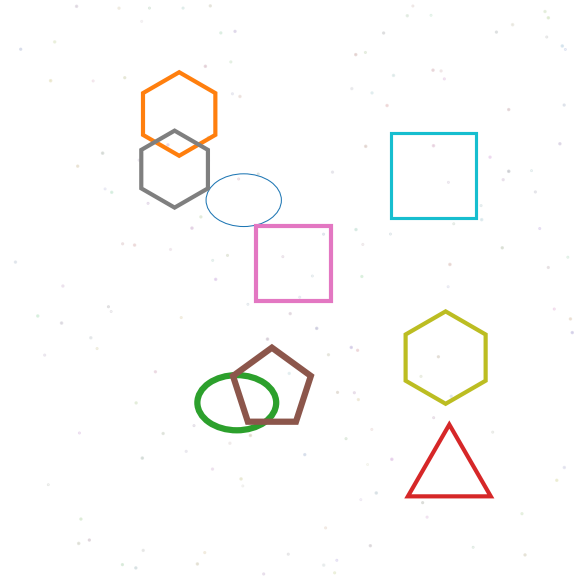[{"shape": "oval", "thickness": 0.5, "radius": 0.33, "center": [0.422, 0.653]}, {"shape": "hexagon", "thickness": 2, "radius": 0.36, "center": [0.31, 0.802]}, {"shape": "oval", "thickness": 3, "radius": 0.34, "center": [0.41, 0.302]}, {"shape": "triangle", "thickness": 2, "radius": 0.41, "center": [0.778, 0.181]}, {"shape": "pentagon", "thickness": 3, "radius": 0.35, "center": [0.471, 0.326]}, {"shape": "square", "thickness": 2, "radius": 0.32, "center": [0.509, 0.544]}, {"shape": "hexagon", "thickness": 2, "radius": 0.33, "center": [0.302, 0.706]}, {"shape": "hexagon", "thickness": 2, "radius": 0.4, "center": [0.772, 0.38]}, {"shape": "square", "thickness": 1.5, "radius": 0.37, "center": [0.751, 0.695]}]